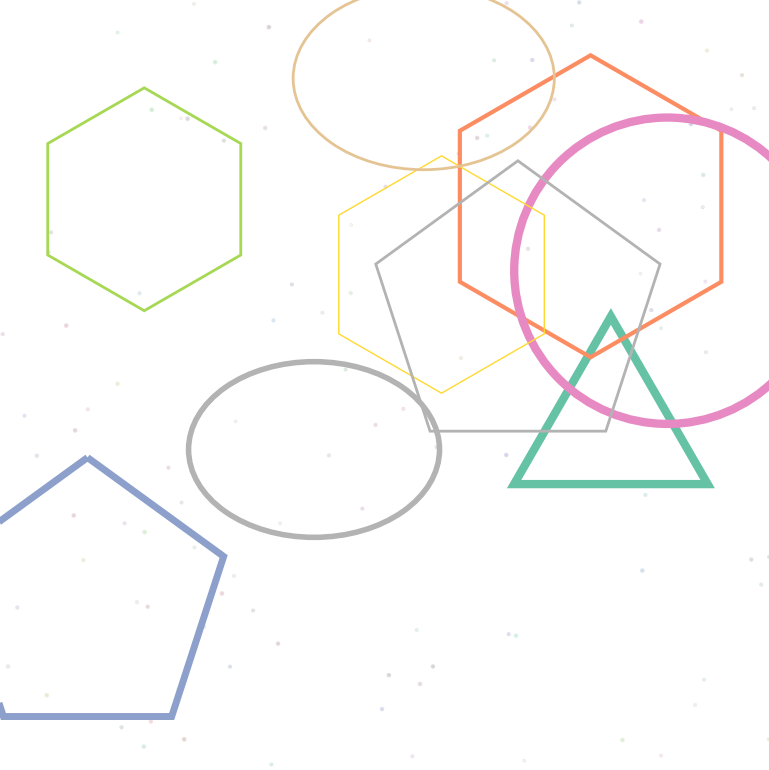[{"shape": "triangle", "thickness": 3, "radius": 0.73, "center": [0.793, 0.444]}, {"shape": "hexagon", "thickness": 1.5, "radius": 0.98, "center": [0.767, 0.732]}, {"shape": "pentagon", "thickness": 2.5, "radius": 0.93, "center": [0.114, 0.22]}, {"shape": "circle", "thickness": 3, "radius": 0.99, "center": [0.867, 0.648]}, {"shape": "hexagon", "thickness": 1, "radius": 0.72, "center": [0.187, 0.741]}, {"shape": "hexagon", "thickness": 0.5, "radius": 0.77, "center": [0.573, 0.643]}, {"shape": "oval", "thickness": 1, "radius": 0.85, "center": [0.55, 0.898]}, {"shape": "oval", "thickness": 2, "radius": 0.81, "center": [0.408, 0.416]}, {"shape": "pentagon", "thickness": 1, "radius": 0.97, "center": [0.673, 0.597]}]